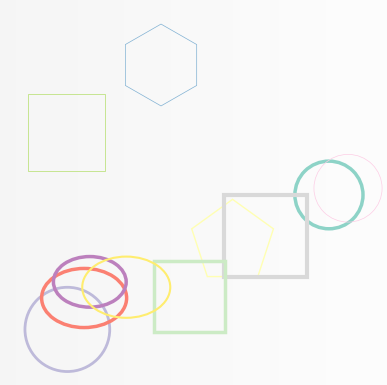[{"shape": "circle", "thickness": 2.5, "radius": 0.44, "center": [0.849, 0.494]}, {"shape": "pentagon", "thickness": 1, "radius": 0.55, "center": [0.6, 0.371]}, {"shape": "circle", "thickness": 2, "radius": 0.55, "center": [0.174, 0.144]}, {"shape": "oval", "thickness": 2.5, "radius": 0.55, "center": [0.217, 0.226]}, {"shape": "hexagon", "thickness": 0.5, "radius": 0.53, "center": [0.416, 0.831]}, {"shape": "square", "thickness": 0.5, "radius": 0.5, "center": [0.172, 0.655]}, {"shape": "circle", "thickness": 0.5, "radius": 0.44, "center": [0.898, 0.511]}, {"shape": "square", "thickness": 3, "radius": 0.53, "center": [0.686, 0.388]}, {"shape": "oval", "thickness": 2.5, "radius": 0.47, "center": [0.232, 0.268]}, {"shape": "square", "thickness": 2.5, "radius": 0.46, "center": [0.489, 0.231]}, {"shape": "oval", "thickness": 1.5, "radius": 0.57, "center": [0.326, 0.254]}]